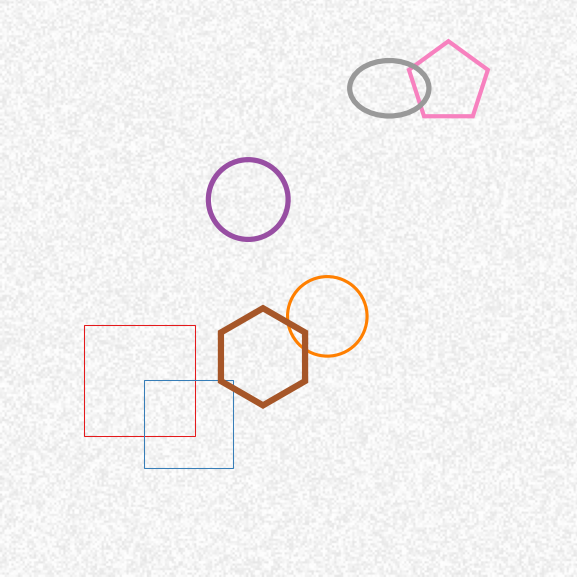[{"shape": "square", "thickness": 0.5, "radius": 0.48, "center": [0.242, 0.34]}, {"shape": "square", "thickness": 0.5, "radius": 0.38, "center": [0.326, 0.265]}, {"shape": "circle", "thickness": 2.5, "radius": 0.35, "center": [0.43, 0.654]}, {"shape": "circle", "thickness": 1.5, "radius": 0.34, "center": [0.567, 0.451]}, {"shape": "hexagon", "thickness": 3, "radius": 0.42, "center": [0.455, 0.381]}, {"shape": "pentagon", "thickness": 2, "radius": 0.36, "center": [0.776, 0.856]}, {"shape": "oval", "thickness": 2.5, "radius": 0.34, "center": [0.674, 0.846]}]